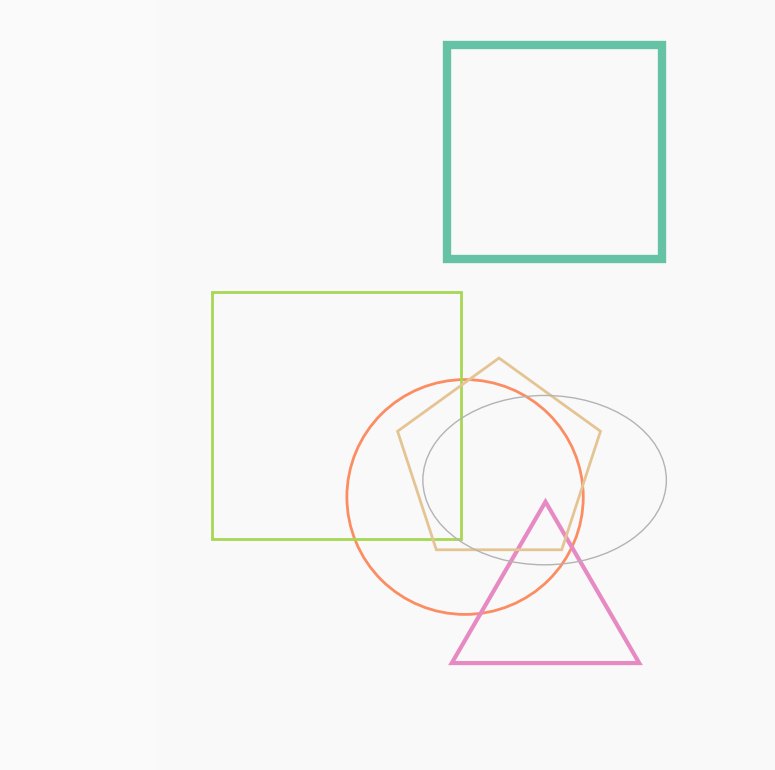[{"shape": "square", "thickness": 3, "radius": 0.69, "center": [0.716, 0.802]}, {"shape": "circle", "thickness": 1, "radius": 0.76, "center": [0.6, 0.355]}, {"shape": "triangle", "thickness": 1.5, "radius": 0.7, "center": [0.704, 0.209]}, {"shape": "square", "thickness": 1, "radius": 0.8, "center": [0.434, 0.46]}, {"shape": "pentagon", "thickness": 1, "radius": 0.69, "center": [0.644, 0.397]}, {"shape": "oval", "thickness": 0.5, "radius": 0.79, "center": [0.703, 0.376]}]